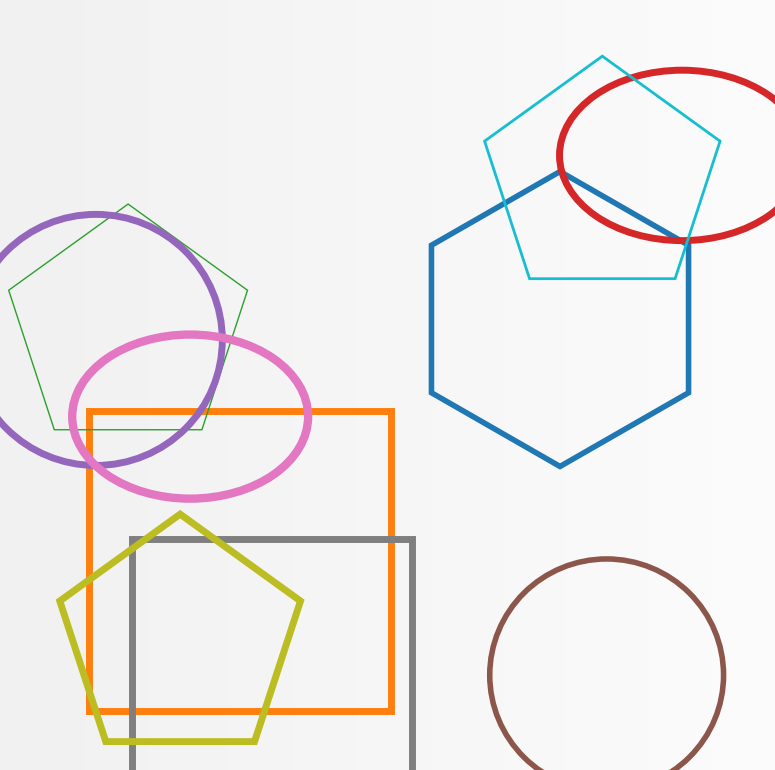[{"shape": "hexagon", "thickness": 2, "radius": 0.96, "center": [0.723, 0.586]}, {"shape": "square", "thickness": 2.5, "radius": 0.97, "center": [0.31, 0.271]}, {"shape": "pentagon", "thickness": 0.5, "radius": 0.81, "center": [0.165, 0.573]}, {"shape": "oval", "thickness": 2.5, "radius": 0.79, "center": [0.88, 0.798]}, {"shape": "circle", "thickness": 2.5, "radius": 0.82, "center": [0.124, 0.559]}, {"shape": "circle", "thickness": 2, "radius": 0.75, "center": [0.783, 0.123]}, {"shape": "oval", "thickness": 3, "radius": 0.76, "center": [0.245, 0.459]}, {"shape": "square", "thickness": 2.5, "radius": 0.9, "center": [0.351, 0.119]}, {"shape": "pentagon", "thickness": 2.5, "radius": 0.82, "center": [0.232, 0.169]}, {"shape": "pentagon", "thickness": 1, "radius": 0.8, "center": [0.777, 0.767]}]